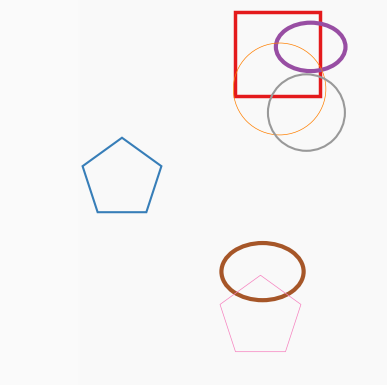[{"shape": "square", "thickness": 2.5, "radius": 0.54, "center": [0.716, 0.86]}, {"shape": "pentagon", "thickness": 1.5, "radius": 0.53, "center": [0.315, 0.535]}, {"shape": "oval", "thickness": 3, "radius": 0.45, "center": [0.802, 0.878]}, {"shape": "circle", "thickness": 0.5, "radius": 0.6, "center": [0.722, 0.769]}, {"shape": "oval", "thickness": 3, "radius": 0.53, "center": [0.677, 0.295]}, {"shape": "pentagon", "thickness": 0.5, "radius": 0.55, "center": [0.672, 0.175]}, {"shape": "circle", "thickness": 1.5, "radius": 0.5, "center": [0.791, 0.708]}]